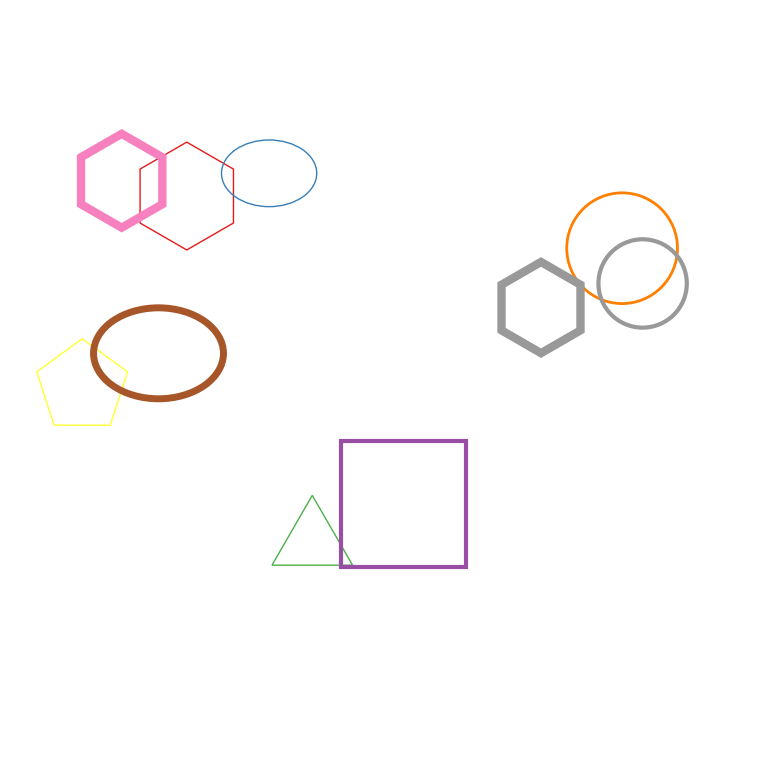[{"shape": "hexagon", "thickness": 0.5, "radius": 0.35, "center": [0.243, 0.745]}, {"shape": "oval", "thickness": 0.5, "radius": 0.31, "center": [0.35, 0.775]}, {"shape": "triangle", "thickness": 0.5, "radius": 0.3, "center": [0.406, 0.296]}, {"shape": "square", "thickness": 1.5, "radius": 0.41, "center": [0.524, 0.346]}, {"shape": "circle", "thickness": 1, "radius": 0.36, "center": [0.808, 0.678]}, {"shape": "pentagon", "thickness": 0.5, "radius": 0.31, "center": [0.107, 0.498]}, {"shape": "oval", "thickness": 2.5, "radius": 0.42, "center": [0.206, 0.541]}, {"shape": "hexagon", "thickness": 3, "radius": 0.3, "center": [0.158, 0.765]}, {"shape": "circle", "thickness": 1.5, "radius": 0.29, "center": [0.835, 0.632]}, {"shape": "hexagon", "thickness": 3, "radius": 0.3, "center": [0.703, 0.601]}]